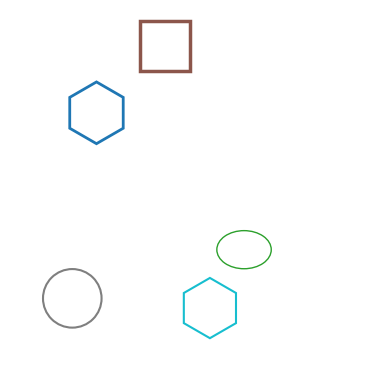[{"shape": "hexagon", "thickness": 2, "radius": 0.4, "center": [0.251, 0.707]}, {"shape": "oval", "thickness": 1, "radius": 0.35, "center": [0.634, 0.351]}, {"shape": "square", "thickness": 2.5, "radius": 0.32, "center": [0.428, 0.882]}, {"shape": "circle", "thickness": 1.5, "radius": 0.38, "center": [0.188, 0.225]}, {"shape": "hexagon", "thickness": 1.5, "radius": 0.39, "center": [0.545, 0.2]}]